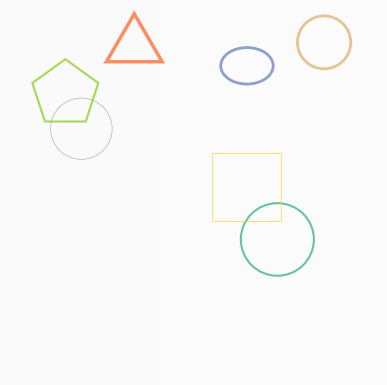[{"shape": "circle", "thickness": 1.5, "radius": 0.47, "center": [0.716, 0.378]}, {"shape": "triangle", "thickness": 2.5, "radius": 0.41, "center": [0.347, 0.881]}, {"shape": "oval", "thickness": 2, "radius": 0.34, "center": [0.637, 0.829]}, {"shape": "pentagon", "thickness": 1.5, "radius": 0.45, "center": [0.169, 0.757]}, {"shape": "square", "thickness": 0.5, "radius": 0.44, "center": [0.637, 0.515]}, {"shape": "circle", "thickness": 2, "radius": 0.34, "center": [0.836, 0.89]}, {"shape": "circle", "thickness": 0.5, "radius": 0.4, "center": [0.21, 0.666]}]